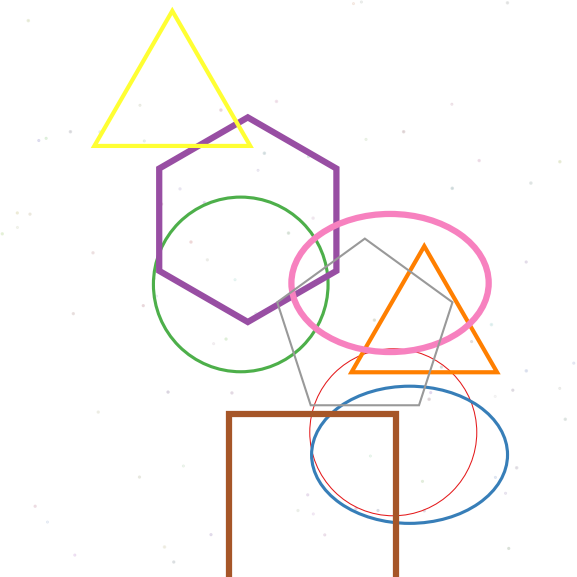[{"shape": "circle", "thickness": 0.5, "radius": 0.72, "center": [0.681, 0.251]}, {"shape": "oval", "thickness": 1.5, "radius": 0.85, "center": [0.709, 0.212]}, {"shape": "circle", "thickness": 1.5, "radius": 0.76, "center": [0.417, 0.507]}, {"shape": "hexagon", "thickness": 3, "radius": 0.89, "center": [0.429, 0.619]}, {"shape": "triangle", "thickness": 2, "radius": 0.73, "center": [0.735, 0.427]}, {"shape": "triangle", "thickness": 2, "radius": 0.78, "center": [0.298, 0.824]}, {"shape": "square", "thickness": 3, "radius": 0.73, "center": [0.541, 0.137]}, {"shape": "oval", "thickness": 3, "radius": 0.85, "center": [0.675, 0.509]}, {"shape": "pentagon", "thickness": 1, "radius": 0.8, "center": [0.632, 0.426]}]